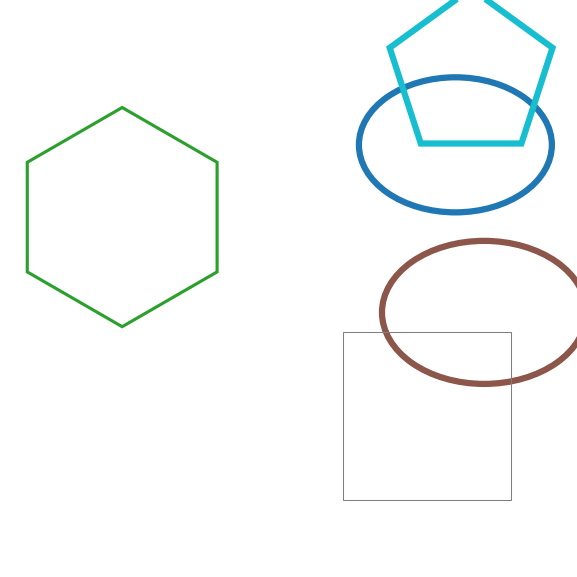[{"shape": "oval", "thickness": 3, "radius": 0.84, "center": [0.789, 0.748]}, {"shape": "hexagon", "thickness": 1.5, "radius": 0.95, "center": [0.212, 0.623]}, {"shape": "oval", "thickness": 3, "radius": 0.88, "center": [0.838, 0.458]}, {"shape": "square", "thickness": 0.5, "radius": 0.73, "center": [0.739, 0.279]}, {"shape": "pentagon", "thickness": 3, "radius": 0.74, "center": [0.816, 0.871]}]